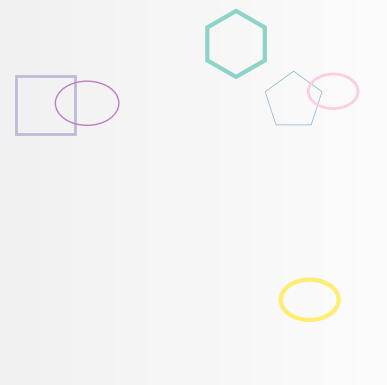[{"shape": "hexagon", "thickness": 3, "radius": 0.43, "center": [0.609, 0.886]}, {"shape": "square", "thickness": 2, "radius": 0.38, "center": [0.118, 0.728]}, {"shape": "pentagon", "thickness": 0.5, "radius": 0.39, "center": [0.758, 0.738]}, {"shape": "oval", "thickness": 2, "radius": 0.32, "center": [0.86, 0.763]}, {"shape": "oval", "thickness": 1, "radius": 0.41, "center": [0.225, 0.732]}, {"shape": "oval", "thickness": 3, "radius": 0.37, "center": [0.799, 0.221]}]